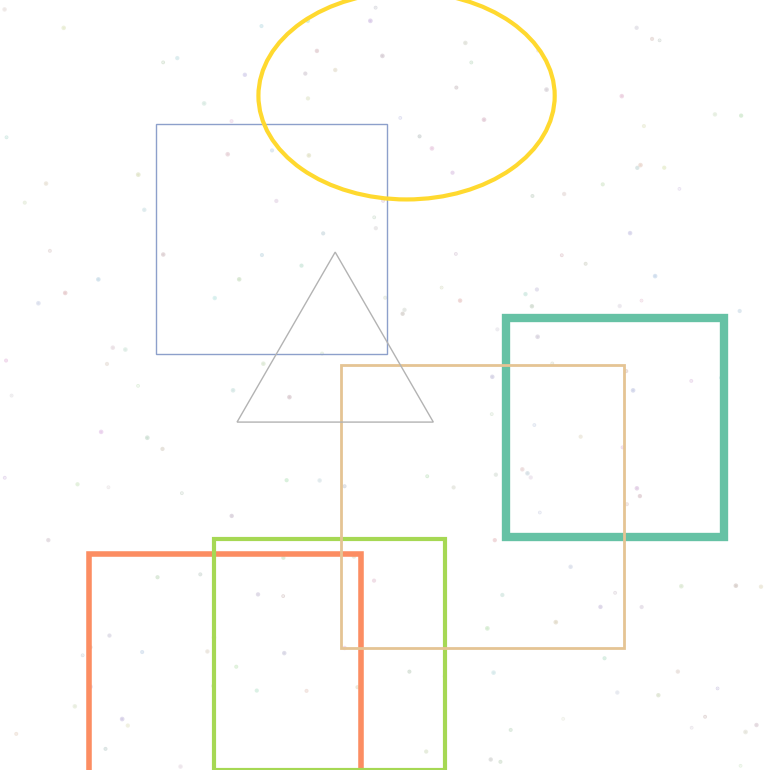[{"shape": "square", "thickness": 3, "radius": 0.71, "center": [0.799, 0.444]}, {"shape": "square", "thickness": 2, "radius": 0.88, "center": [0.292, 0.104]}, {"shape": "square", "thickness": 0.5, "radius": 0.75, "center": [0.352, 0.69]}, {"shape": "square", "thickness": 1.5, "radius": 0.75, "center": [0.428, 0.15]}, {"shape": "oval", "thickness": 1.5, "radius": 0.96, "center": [0.528, 0.876]}, {"shape": "square", "thickness": 1, "radius": 0.92, "center": [0.627, 0.343]}, {"shape": "triangle", "thickness": 0.5, "radius": 0.74, "center": [0.435, 0.525]}]